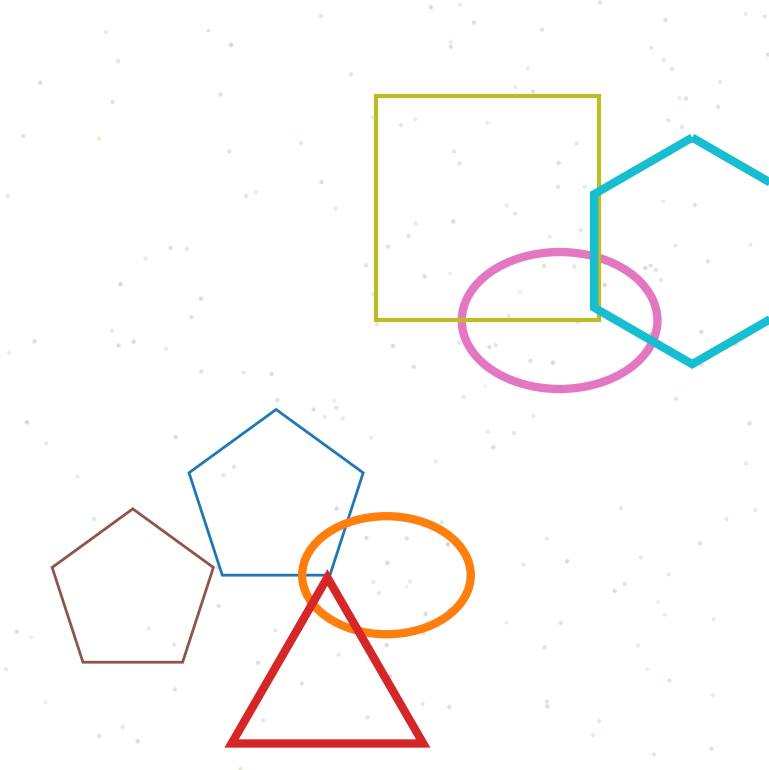[{"shape": "pentagon", "thickness": 1, "radius": 0.59, "center": [0.359, 0.349]}, {"shape": "oval", "thickness": 3, "radius": 0.55, "center": [0.502, 0.253]}, {"shape": "triangle", "thickness": 3, "radius": 0.72, "center": [0.425, 0.106]}, {"shape": "pentagon", "thickness": 1, "radius": 0.55, "center": [0.172, 0.229]}, {"shape": "oval", "thickness": 3, "radius": 0.64, "center": [0.727, 0.584]}, {"shape": "square", "thickness": 1.5, "radius": 0.73, "center": [0.633, 0.73]}, {"shape": "hexagon", "thickness": 3, "radius": 0.74, "center": [0.899, 0.674]}]